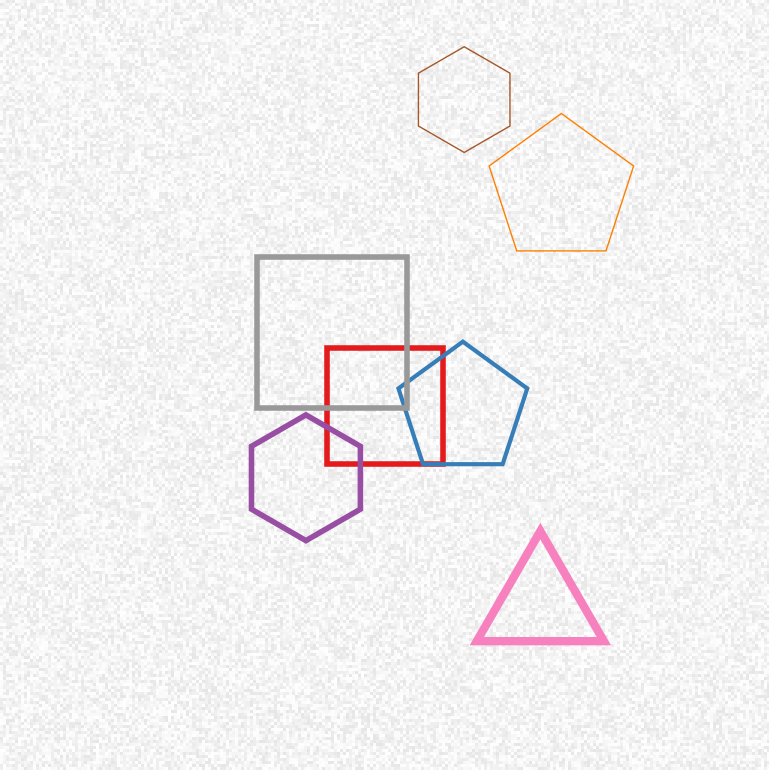[{"shape": "square", "thickness": 2, "radius": 0.38, "center": [0.5, 0.473]}, {"shape": "pentagon", "thickness": 1.5, "radius": 0.44, "center": [0.601, 0.468]}, {"shape": "hexagon", "thickness": 2, "radius": 0.41, "center": [0.397, 0.38]}, {"shape": "pentagon", "thickness": 0.5, "radius": 0.49, "center": [0.729, 0.754]}, {"shape": "hexagon", "thickness": 0.5, "radius": 0.34, "center": [0.603, 0.871]}, {"shape": "triangle", "thickness": 3, "radius": 0.48, "center": [0.702, 0.215]}, {"shape": "square", "thickness": 2, "radius": 0.49, "center": [0.431, 0.568]}]